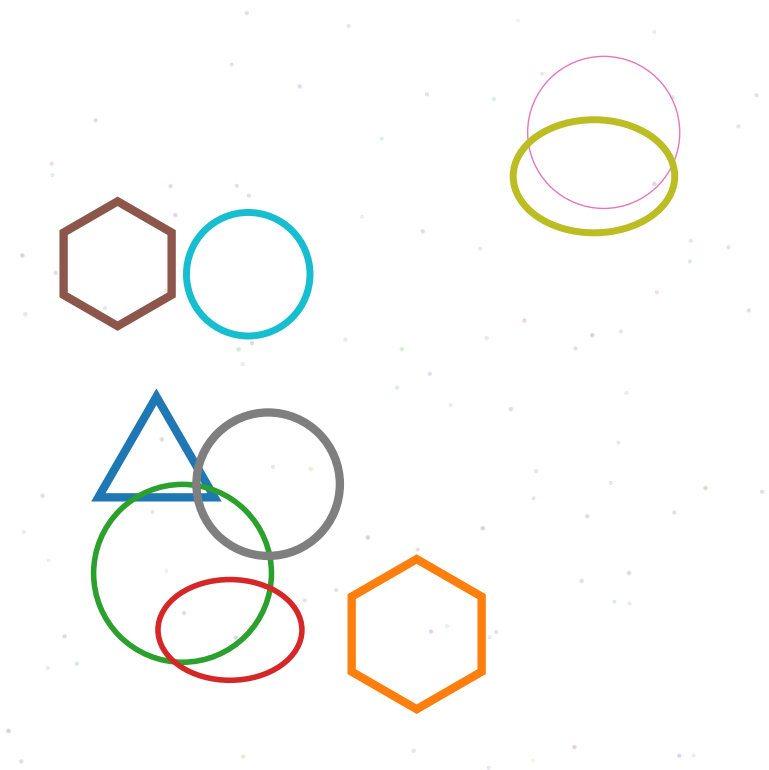[{"shape": "triangle", "thickness": 3, "radius": 0.44, "center": [0.203, 0.398]}, {"shape": "hexagon", "thickness": 3, "radius": 0.49, "center": [0.541, 0.176]}, {"shape": "circle", "thickness": 2, "radius": 0.58, "center": [0.237, 0.255]}, {"shape": "oval", "thickness": 2, "radius": 0.47, "center": [0.299, 0.182]}, {"shape": "hexagon", "thickness": 3, "radius": 0.4, "center": [0.153, 0.657]}, {"shape": "circle", "thickness": 0.5, "radius": 0.49, "center": [0.784, 0.828]}, {"shape": "circle", "thickness": 3, "radius": 0.47, "center": [0.348, 0.371]}, {"shape": "oval", "thickness": 2.5, "radius": 0.52, "center": [0.771, 0.771]}, {"shape": "circle", "thickness": 2.5, "radius": 0.4, "center": [0.322, 0.644]}]